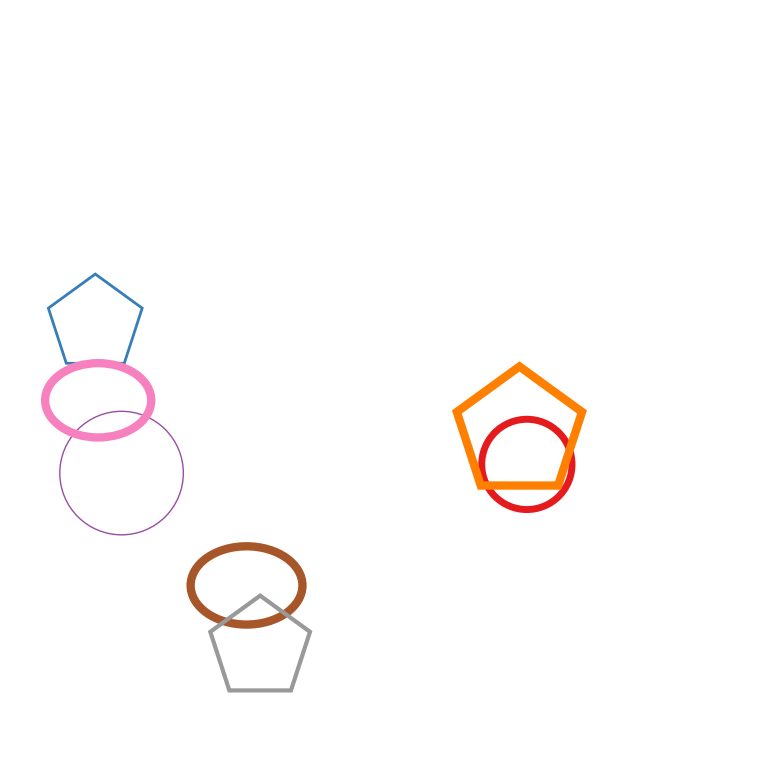[{"shape": "circle", "thickness": 2.5, "radius": 0.29, "center": [0.684, 0.397]}, {"shape": "pentagon", "thickness": 1, "radius": 0.32, "center": [0.124, 0.58]}, {"shape": "circle", "thickness": 0.5, "radius": 0.4, "center": [0.158, 0.386]}, {"shape": "pentagon", "thickness": 3, "radius": 0.43, "center": [0.675, 0.439]}, {"shape": "oval", "thickness": 3, "radius": 0.36, "center": [0.32, 0.24]}, {"shape": "oval", "thickness": 3, "radius": 0.34, "center": [0.128, 0.48]}, {"shape": "pentagon", "thickness": 1.5, "radius": 0.34, "center": [0.338, 0.158]}]